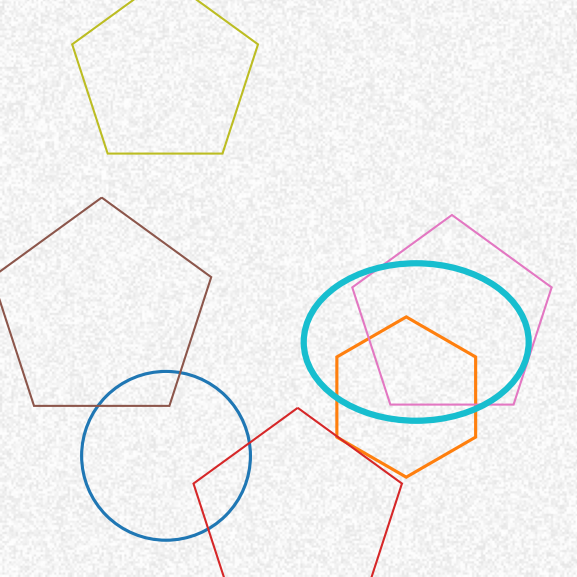[{"shape": "circle", "thickness": 1.5, "radius": 0.73, "center": [0.287, 0.21]}, {"shape": "hexagon", "thickness": 1.5, "radius": 0.69, "center": [0.703, 0.312]}, {"shape": "pentagon", "thickness": 1, "radius": 0.95, "center": [0.516, 0.103]}, {"shape": "pentagon", "thickness": 1, "radius": 1.0, "center": [0.176, 0.458]}, {"shape": "pentagon", "thickness": 1, "radius": 0.91, "center": [0.783, 0.445]}, {"shape": "pentagon", "thickness": 1, "radius": 0.85, "center": [0.286, 0.87]}, {"shape": "oval", "thickness": 3, "radius": 0.97, "center": [0.721, 0.407]}]